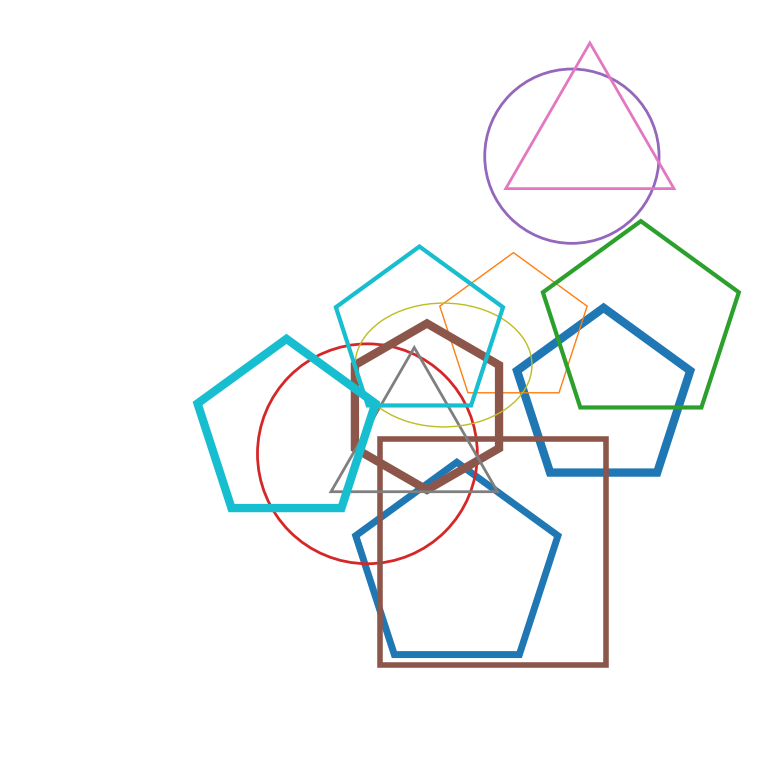[{"shape": "pentagon", "thickness": 3, "radius": 0.59, "center": [0.784, 0.482]}, {"shape": "pentagon", "thickness": 2.5, "radius": 0.69, "center": [0.593, 0.262]}, {"shape": "pentagon", "thickness": 0.5, "radius": 0.5, "center": [0.667, 0.571]}, {"shape": "pentagon", "thickness": 1.5, "radius": 0.67, "center": [0.832, 0.579]}, {"shape": "circle", "thickness": 1, "radius": 0.71, "center": [0.477, 0.411]}, {"shape": "circle", "thickness": 1, "radius": 0.57, "center": [0.743, 0.797]}, {"shape": "square", "thickness": 2, "radius": 0.73, "center": [0.64, 0.283]}, {"shape": "hexagon", "thickness": 3, "radius": 0.54, "center": [0.555, 0.472]}, {"shape": "triangle", "thickness": 1, "radius": 0.63, "center": [0.766, 0.818]}, {"shape": "triangle", "thickness": 1, "radius": 0.62, "center": [0.538, 0.424]}, {"shape": "oval", "thickness": 0.5, "radius": 0.57, "center": [0.576, 0.526]}, {"shape": "pentagon", "thickness": 3, "radius": 0.61, "center": [0.372, 0.438]}, {"shape": "pentagon", "thickness": 1.5, "radius": 0.57, "center": [0.545, 0.566]}]